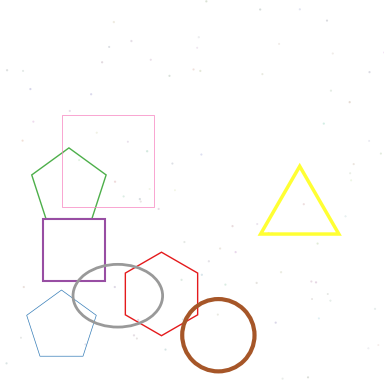[{"shape": "hexagon", "thickness": 1, "radius": 0.54, "center": [0.419, 0.237]}, {"shape": "pentagon", "thickness": 0.5, "radius": 0.48, "center": [0.16, 0.152]}, {"shape": "pentagon", "thickness": 1, "radius": 0.51, "center": [0.179, 0.514]}, {"shape": "square", "thickness": 1.5, "radius": 0.4, "center": [0.191, 0.35]}, {"shape": "triangle", "thickness": 2.5, "radius": 0.59, "center": [0.778, 0.451]}, {"shape": "circle", "thickness": 3, "radius": 0.47, "center": [0.567, 0.129]}, {"shape": "square", "thickness": 0.5, "radius": 0.6, "center": [0.28, 0.583]}, {"shape": "oval", "thickness": 2, "radius": 0.58, "center": [0.306, 0.232]}]